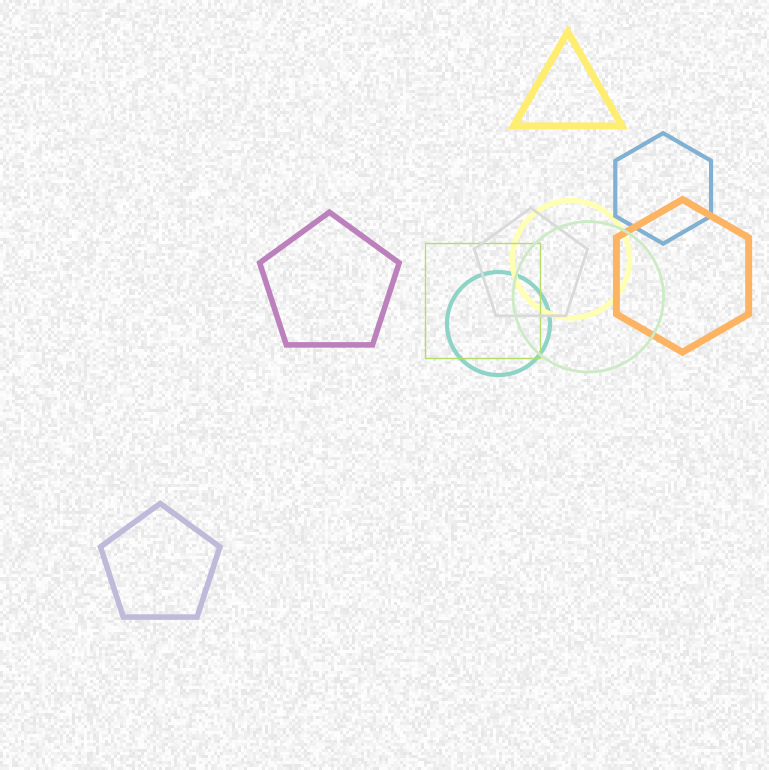[{"shape": "circle", "thickness": 1.5, "radius": 0.33, "center": [0.647, 0.58]}, {"shape": "circle", "thickness": 2, "radius": 0.38, "center": [0.742, 0.663]}, {"shape": "pentagon", "thickness": 2, "radius": 0.41, "center": [0.208, 0.265]}, {"shape": "hexagon", "thickness": 1.5, "radius": 0.36, "center": [0.861, 0.755]}, {"shape": "hexagon", "thickness": 2.5, "radius": 0.5, "center": [0.886, 0.642]}, {"shape": "square", "thickness": 0.5, "radius": 0.37, "center": [0.626, 0.61]}, {"shape": "pentagon", "thickness": 1, "radius": 0.39, "center": [0.689, 0.653]}, {"shape": "pentagon", "thickness": 2, "radius": 0.48, "center": [0.428, 0.629]}, {"shape": "circle", "thickness": 1, "radius": 0.49, "center": [0.764, 0.615]}, {"shape": "triangle", "thickness": 2.5, "radius": 0.41, "center": [0.737, 0.877]}]